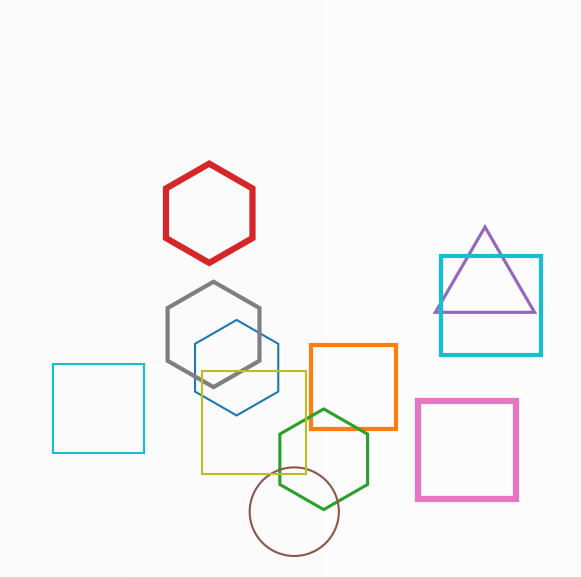[{"shape": "hexagon", "thickness": 1, "radius": 0.41, "center": [0.407, 0.362]}, {"shape": "square", "thickness": 2, "radius": 0.37, "center": [0.608, 0.329]}, {"shape": "hexagon", "thickness": 1.5, "radius": 0.44, "center": [0.557, 0.204]}, {"shape": "hexagon", "thickness": 3, "radius": 0.43, "center": [0.36, 0.63]}, {"shape": "triangle", "thickness": 1.5, "radius": 0.49, "center": [0.834, 0.508]}, {"shape": "circle", "thickness": 1, "radius": 0.38, "center": [0.506, 0.113]}, {"shape": "square", "thickness": 3, "radius": 0.42, "center": [0.804, 0.22]}, {"shape": "hexagon", "thickness": 2, "radius": 0.46, "center": [0.367, 0.42]}, {"shape": "square", "thickness": 1, "radius": 0.45, "center": [0.438, 0.268]}, {"shape": "square", "thickness": 2, "radius": 0.43, "center": [0.845, 0.47]}, {"shape": "square", "thickness": 1, "radius": 0.39, "center": [0.17, 0.292]}]